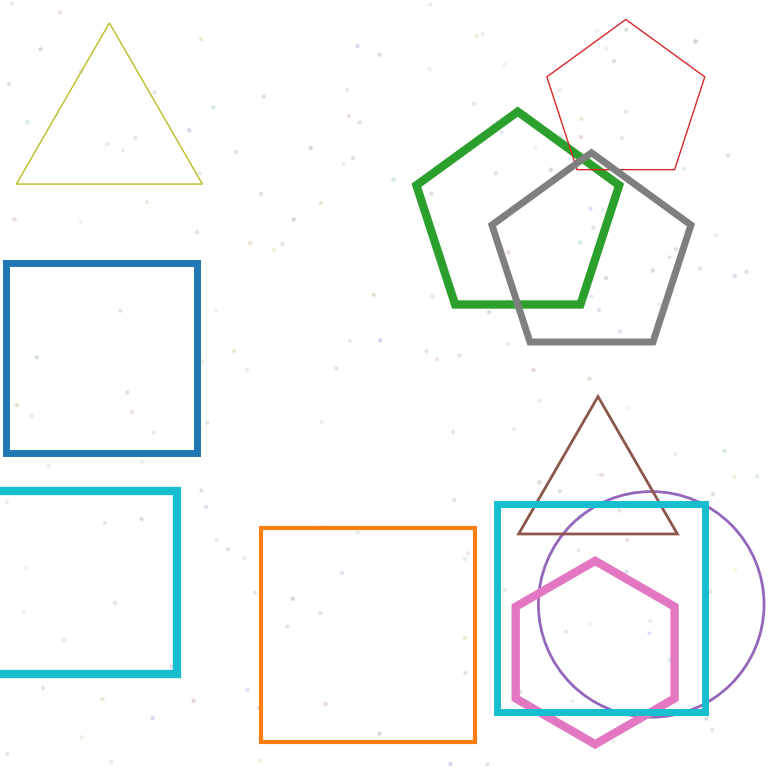[{"shape": "square", "thickness": 2.5, "radius": 0.62, "center": [0.132, 0.536]}, {"shape": "square", "thickness": 1.5, "radius": 0.7, "center": [0.478, 0.175]}, {"shape": "pentagon", "thickness": 3, "radius": 0.69, "center": [0.672, 0.717]}, {"shape": "pentagon", "thickness": 0.5, "radius": 0.54, "center": [0.813, 0.867]}, {"shape": "circle", "thickness": 1, "radius": 0.73, "center": [0.846, 0.215]}, {"shape": "triangle", "thickness": 1, "radius": 0.6, "center": [0.777, 0.366]}, {"shape": "hexagon", "thickness": 3, "radius": 0.6, "center": [0.773, 0.152]}, {"shape": "pentagon", "thickness": 2.5, "radius": 0.68, "center": [0.768, 0.666]}, {"shape": "triangle", "thickness": 0.5, "radius": 0.7, "center": [0.142, 0.831]}, {"shape": "square", "thickness": 2.5, "radius": 0.68, "center": [0.781, 0.21]}, {"shape": "square", "thickness": 3, "radius": 0.6, "center": [0.111, 0.244]}]